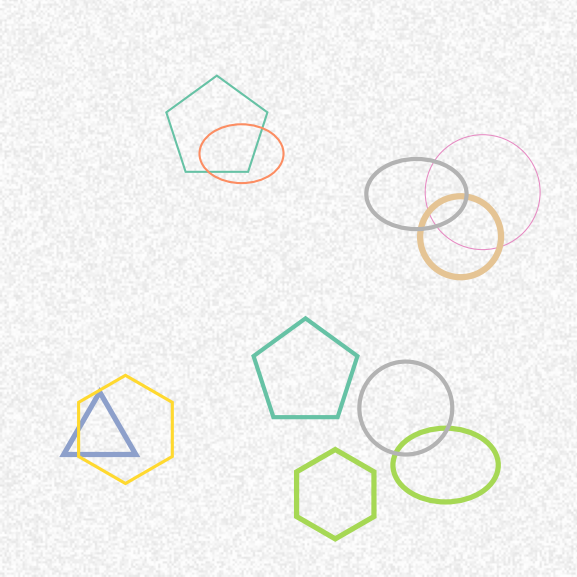[{"shape": "pentagon", "thickness": 1, "radius": 0.46, "center": [0.376, 0.776]}, {"shape": "pentagon", "thickness": 2, "radius": 0.47, "center": [0.529, 0.353]}, {"shape": "oval", "thickness": 1, "radius": 0.36, "center": [0.418, 0.733]}, {"shape": "triangle", "thickness": 2.5, "radius": 0.36, "center": [0.173, 0.248]}, {"shape": "circle", "thickness": 0.5, "radius": 0.5, "center": [0.836, 0.666]}, {"shape": "hexagon", "thickness": 2.5, "radius": 0.39, "center": [0.581, 0.143]}, {"shape": "oval", "thickness": 2.5, "radius": 0.46, "center": [0.772, 0.194]}, {"shape": "hexagon", "thickness": 1.5, "radius": 0.47, "center": [0.217, 0.256]}, {"shape": "circle", "thickness": 3, "radius": 0.35, "center": [0.798, 0.589]}, {"shape": "oval", "thickness": 2, "radius": 0.43, "center": [0.721, 0.663]}, {"shape": "circle", "thickness": 2, "radius": 0.4, "center": [0.703, 0.293]}]